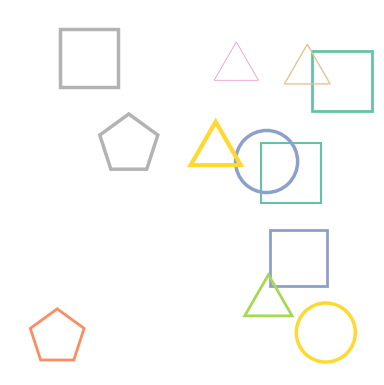[{"shape": "square", "thickness": 2, "radius": 0.39, "center": [0.889, 0.79]}, {"shape": "square", "thickness": 1.5, "radius": 0.39, "center": [0.756, 0.551]}, {"shape": "pentagon", "thickness": 2, "radius": 0.37, "center": [0.149, 0.124]}, {"shape": "square", "thickness": 2, "radius": 0.37, "center": [0.775, 0.33]}, {"shape": "circle", "thickness": 2.5, "radius": 0.4, "center": [0.692, 0.58]}, {"shape": "triangle", "thickness": 0.5, "radius": 0.33, "center": [0.614, 0.825]}, {"shape": "triangle", "thickness": 2, "radius": 0.36, "center": [0.697, 0.215]}, {"shape": "triangle", "thickness": 3, "radius": 0.38, "center": [0.56, 0.609]}, {"shape": "circle", "thickness": 2.5, "radius": 0.38, "center": [0.846, 0.136]}, {"shape": "triangle", "thickness": 1, "radius": 0.34, "center": [0.798, 0.816]}, {"shape": "pentagon", "thickness": 2.5, "radius": 0.4, "center": [0.335, 0.625]}, {"shape": "square", "thickness": 2.5, "radius": 0.38, "center": [0.231, 0.85]}]